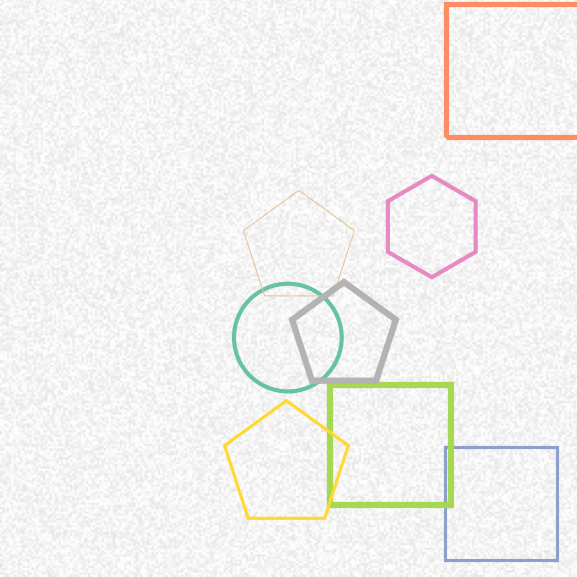[{"shape": "circle", "thickness": 2, "radius": 0.47, "center": [0.498, 0.415]}, {"shape": "square", "thickness": 2.5, "radius": 0.57, "center": [0.887, 0.878]}, {"shape": "square", "thickness": 1.5, "radius": 0.49, "center": [0.868, 0.127]}, {"shape": "hexagon", "thickness": 2, "radius": 0.44, "center": [0.748, 0.607]}, {"shape": "square", "thickness": 3, "radius": 0.52, "center": [0.676, 0.228]}, {"shape": "pentagon", "thickness": 1.5, "radius": 0.56, "center": [0.496, 0.193]}, {"shape": "pentagon", "thickness": 0.5, "radius": 0.51, "center": [0.518, 0.569]}, {"shape": "pentagon", "thickness": 3, "radius": 0.47, "center": [0.596, 0.416]}]